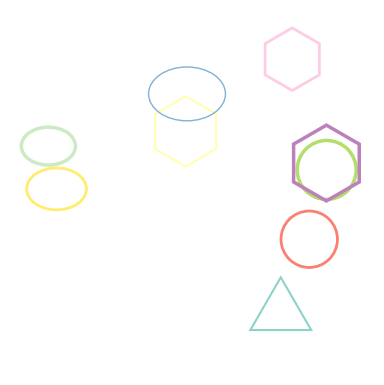[{"shape": "triangle", "thickness": 1.5, "radius": 0.46, "center": [0.729, 0.188]}, {"shape": "hexagon", "thickness": 1.5, "radius": 0.46, "center": [0.482, 0.659]}, {"shape": "circle", "thickness": 2, "radius": 0.37, "center": [0.803, 0.379]}, {"shape": "oval", "thickness": 1, "radius": 0.5, "center": [0.486, 0.756]}, {"shape": "circle", "thickness": 2.5, "radius": 0.38, "center": [0.849, 0.559]}, {"shape": "hexagon", "thickness": 2, "radius": 0.41, "center": [0.759, 0.846]}, {"shape": "hexagon", "thickness": 2.5, "radius": 0.49, "center": [0.848, 0.577]}, {"shape": "oval", "thickness": 2.5, "radius": 0.35, "center": [0.126, 0.621]}, {"shape": "oval", "thickness": 2, "radius": 0.39, "center": [0.147, 0.509]}]